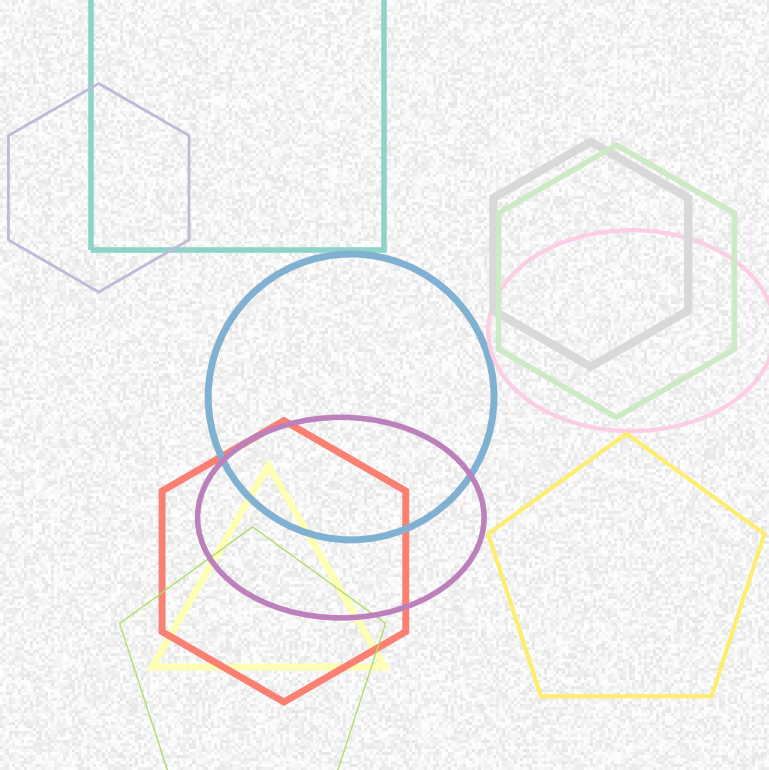[{"shape": "square", "thickness": 2, "radius": 0.95, "center": [0.309, 0.865]}, {"shape": "triangle", "thickness": 2.5, "radius": 0.87, "center": [0.349, 0.221]}, {"shape": "hexagon", "thickness": 1, "radius": 0.68, "center": [0.128, 0.756]}, {"shape": "hexagon", "thickness": 2.5, "radius": 0.91, "center": [0.369, 0.271]}, {"shape": "circle", "thickness": 2.5, "radius": 0.93, "center": [0.456, 0.484]}, {"shape": "pentagon", "thickness": 0.5, "radius": 0.91, "center": [0.328, 0.134]}, {"shape": "oval", "thickness": 1.5, "radius": 0.93, "center": [0.82, 0.571]}, {"shape": "hexagon", "thickness": 3, "radius": 0.73, "center": [0.767, 0.67]}, {"shape": "oval", "thickness": 2, "radius": 0.93, "center": [0.443, 0.328]}, {"shape": "hexagon", "thickness": 2, "radius": 0.88, "center": [0.801, 0.635]}, {"shape": "pentagon", "thickness": 1.5, "radius": 0.94, "center": [0.813, 0.248]}]